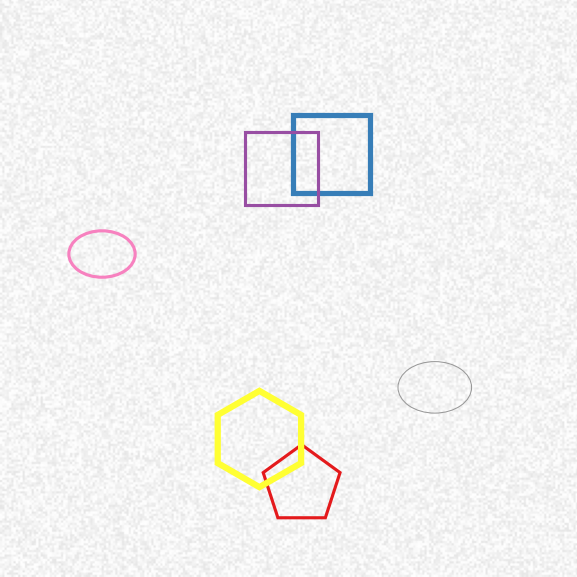[{"shape": "pentagon", "thickness": 1.5, "radius": 0.35, "center": [0.522, 0.159]}, {"shape": "square", "thickness": 2.5, "radius": 0.33, "center": [0.573, 0.732]}, {"shape": "square", "thickness": 1.5, "radius": 0.32, "center": [0.488, 0.707]}, {"shape": "hexagon", "thickness": 3, "radius": 0.42, "center": [0.449, 0.239]}, {"shape": "oval", "thickness": 1.5, "radius": 0.29, "center": [0.177, 0.559]}, {"shape": "oval", "thickness": 0.5, "radius": 0.32, "center": [0.753, 0.328]}]